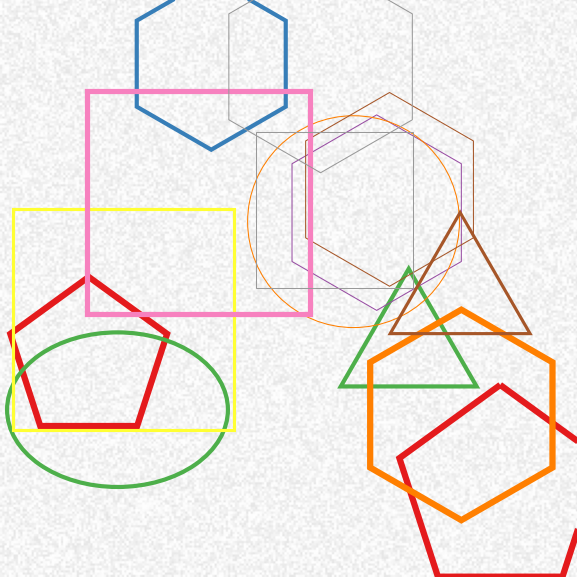[{"shape": "pentagon", "thickness": 3, "radius": 0.71, "center": [0.154, 0.377]}, {"shape": "pentagon", "thickness": 3, "radius": 0.92, "center": [0.866, 0.149]}, {"shape": "hexagon", "thickness": 2, "radius": 0.74, "center": [0.366, 0.889]}, {"shape": "oval", "thickness": 2, "radius": 0.96, "center": [0.203, 0.29]}, {"shape": "triangle", "thickness": 2, "radius": 0.68, "center": [0.708, 0.398]}, {"shape": "hexagon", "thickness": 0.5, "radius": 0.85, "center": [0.652, 0.631]}, {"shape": "hexagon", "thickness": 3, "radius": 0.91, "center": [0.799, 0.281]}, {"shape": "circle", "thickness": 0.5, "radius": 0.92, "center": [0.612, 0.615]}, {"shape": "square", "thickness": 1.5, "radius": 0.96, "center": [0.213, 0.446]}, {"shape": "hexagon", "thickness": 0.5, "radius": 0.84, "center": [0.675, 0.671]}, {"shape": "triangle", "thickness": 1.5, "radius": 0.7, "center": [0.797, 0.491]}, {"shape": "square", "thickness": 2.5, "radius": 0.97, "center": [0.344, 0.649]}, {"shape": "hexagon", "thickness": 0.5, "radius": 0.92, "center": [0.555, 0.883]}, {"shape": "square", "thickness": 0.5, "radius": 0.68, "center": [0.579, 0.636]}]